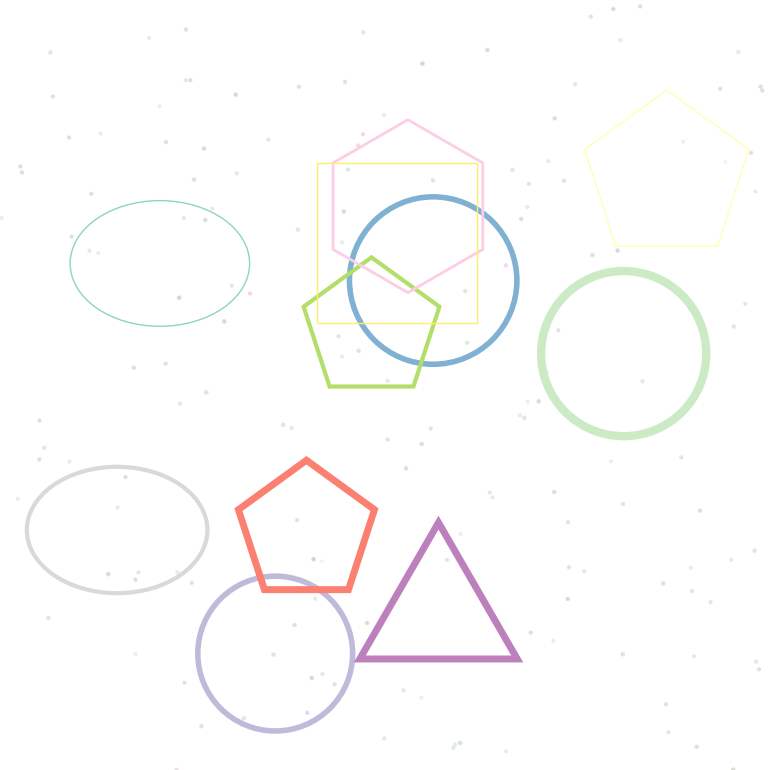[{"shape": "oval", "thickness": 0.5, "radius": 0.58, "center": [0.208, 0.658]}, {"shape": "pentagon", "thickness": 0.5, "radius": 0.56, "center": [0.866, 0.771]}, {"shape": "circle", "thickness": 2, "radius": 0.5, "center": [0.357, 0.151]}, {"shape": "pentagon", "thickness": 2.5, "radius": 0.46, "center": [0.398, 0.309]}, {"shape": "circle", "thickness": 2, "radius": 0.54, "center": [0.563, 0.636]}, {"shape": "pentagon", "thickness": 1.5, "radius": 0.46, "center": [0.482, 0.573]}, {"shape": "hexagon", "thickness": 1, "radius": 0.56, "center": [0.53, 0.732]}, {"shape": "oval", "thickness": 1.5, "radius": 0.59, "center": [0.152, 0.312]}, {"shape": "triangle", "thickness": 2.5, "radius": 0.59, "center": [0.569, 0.203]}, {"shape": "circle", "thickness": 3, "radius": 0.54, "center": [0.81, 0.541]}, {"shape": "square", "thickness": 0.5, "radius": 0.52, "center": [0.516, 0.684]}]